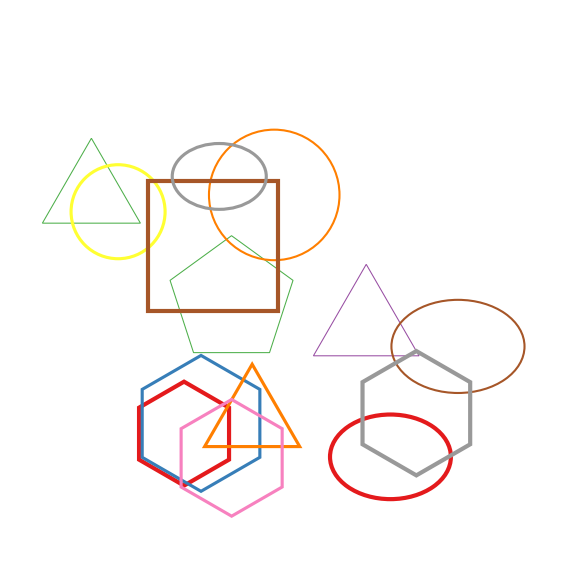[{"shape": "oval", "thickness": 2, "radius": 0.52, "center": [0.676, 0.208]}, {"shape": "hexagon", "thickness": 2, "radius": 0.45, "center": [0.319, 0.248]}, {"shape": "hexagon", "thickness": 1.5, "radius": 0.59, "center": [0.348, 0.266]}, {"shape": "pentagon", "thickness": 0.5, "radius": 0.56, "center": [0.401, 0.479]}, {"shape": "triangle", "thickness": 0.5, "radius": 0.49, "center": [0.158, 0.662]}, {"shape": "triangle", "thickness": 0.5, "radius": 0.53, "center": [0.634, 0.436]}, {"shape": "triangle", "thickness": 1.5, "radius": 0.48, "center": [0.437, 0.273]}, {"shape": "circle", "thickness": 1, "radius": 0.57, "center": [0.475, 0.662]}, {"shape": "circle", "thickness": 1.5, "radius": 0.41, "center": [0.204, 0.633]}, {"shape": "oval", "thickness": 1, "radius": 0.58, "center": [0.793, 0.399]}, {"shape": "square", "thickness": 2, "radius": 0.56, "center": [0.369, 0.573]}, {"shape": "hexagon", "thickness": 1.5, "radius": 0.51, "center": [0.401, 0.206]}, {"shape": "hexagon", "thickness": 2, "radius": 0.54, "center": [0.721, 0.284]}, {"shape": "oval", "thickness": 1.5, "radius": 0.41, "center": [0.38, 0.694]}]